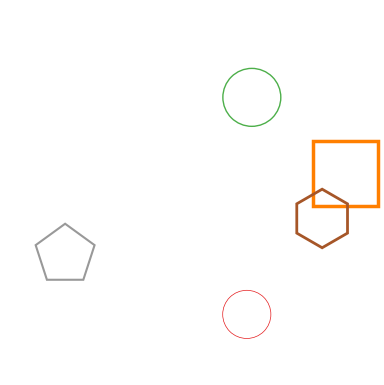[{"shape": "circle", "thickness": 0.5, "radius": 0.31, "center": [0.641, 0.183]}, {"shape": "circle", "thickness": 1, "radius": 0.38, "center": [0.654, 0.747]}, {"shape": "square", "thickness": 2.5, "radius": 0.42, "center": [0.896, 0.55]}, {"shape": "hexagon", "thickness": 2, "radius": 0.38, "center": [0.837, 0.433]}, {"shape": "pentagon", "thickness": 1.5, "radius": 0.4, "center": [0.169, 0.338]}]